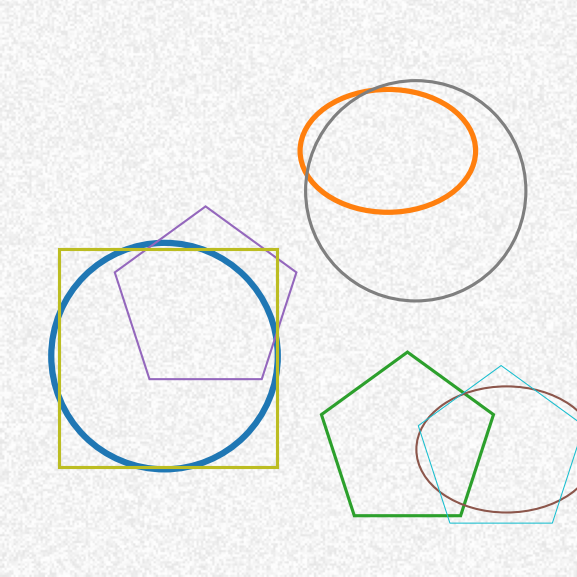[{"shape": "circle", "thickness": 3, "radius": 0.98, "center": [0.285, 0.383]}, {"shape": "oval", "thickness": 2.5, "radius": 0.76, "center": [0.672, 0.738]}, {"shape": "pentagon", "thickness": 1.5, "radius": 0.78, "center": [0.706, 0.233]}, {"shape": "pentagon", "thickness": 1, "radius": 0.83, "center": [0.356, 0.476]}, {"shape": "oval", "thickness": 1, "radius": 0.78, "center": [0.877, 0.221]}, {"shape": "circle", "thickness": 1.5, "radius": 0.95, "center": [0.72, 0.669]}, {"shape": "square", "thickness": 1.5, "radius": 0.95, "center": [0.291, 0.379]}, {"shape": "pentagon", "thickness": 0.5, "radius": 0.75, "center": [0.868, 0.215]}]